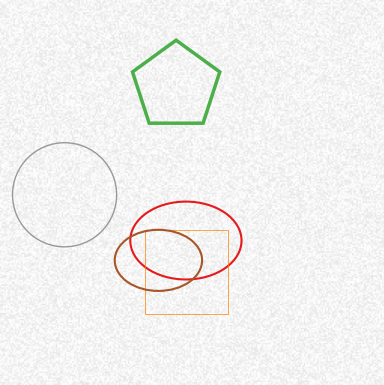[{"shape": "oval", "thickness": 1.5, "radius": 0.72, "center": [0.483, 0.375]}, {"shape": "pentagon", "thickness": 2.5, "radius": 0.6, "center": [0.457, 0.776]}, {"shape": "square", "thickness": 0.5, "radius": 0.54, "center": [0.484, 0.294]}, {"shape": "oval", "thickness": 1.5, "radius": 0.57, "center": [0.411, 0.324]}, {"shape": "circle", "thickness": 1, "radius": 0.68, "center": [0.168, 0.494]}]